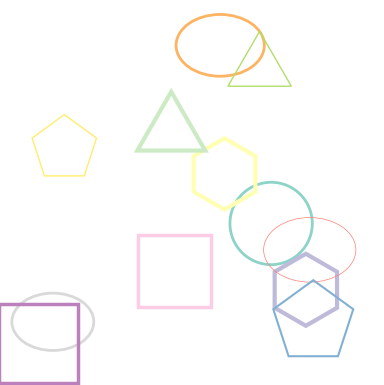[{"shape": "circle", "thickness": 2, "radius": 0.53, "center": [0.704, 0.42]}, {"shape": "hexagon", "thickness": 3, "radius": 0.46, "center": [0.583, 0.548]}, {"shape": "hexagon", "thickness": 3, "radius": 0.47, "center": [0.794, 0.247]}, {"shape": "oval", "thickness": 0.5, "radius": 0.6, "center": [0.805, 0.351]}, {"shape": "pentagon", "thickness": 1.5, "radius": 0.55, "center": [0.814, 0.163]}, {"shape": "oval", "thickness": 2, "radius": 0.57, "center": [0.572, 0.882]}, {"shape": "triangle", "thickness": 1, "radius": 0.48, "center": [0.674, 0.824]}, {"shape": "square", "thickness": 2.5, "radius": 0.47, "center": [0.454, 0.296]}, {"shape": "oval", "thickness": 2, "radius": 0.53, "center": [0.137, 0.164]}, {"shape": "square", "thickness": 2.5, "radius": 0.51, "center": [0.1, 0.108]}, {"shape": "triangle", "thickness": 3, "radius": 0.51, "center": [0.445, 0.66]}, {"shape": "pentagon", "thickness": 1, "radius": 0.44, "center": [0.167, 0.614]}]